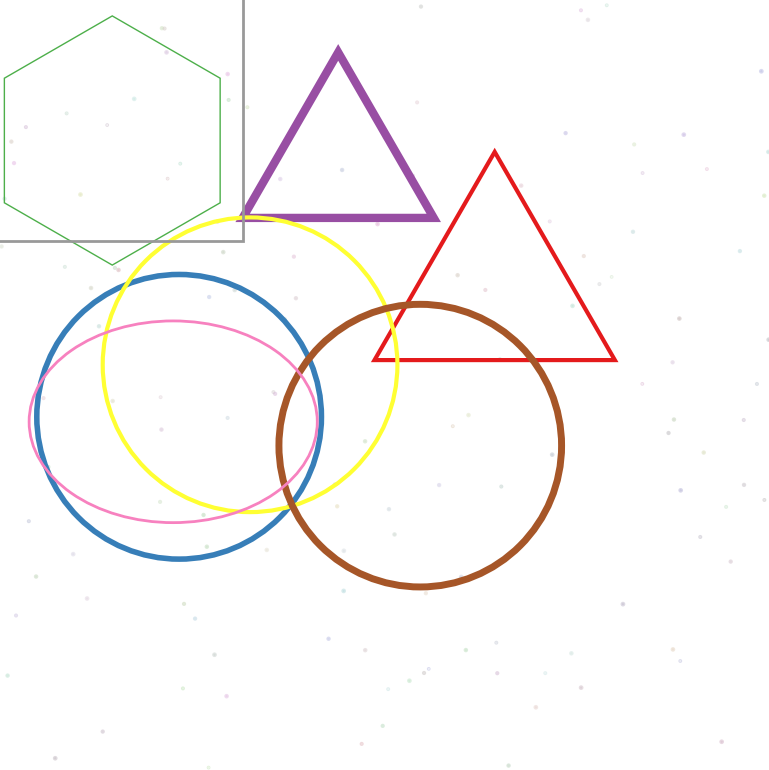[{"shape": "triangle", "thickness": 1.5, "radius": 0.9, "center": [0.642, 0.622]}, {"shape": "circle", "thickness": 2, "radius": 0.92, "center": [0.233, 0.459]}, {"shape": "hexagon", "thickness": 0.5, "radius": 0.81, "center": [0.146, 0.818]}, {"shape": "triangle", "thickness": 3, "radius": 0.72, "center": [0.439, 0.789]}, {"shape": "circle", "thickness": 1.5, "radius": 0.96, "center": [0.325, 0.526]}, {"shape": "circle", "thickness": 2.5, "radius": 0.92, "center": [0.546, 0.421]}, {"shape": "oval", "thickness": 1, "radius": 0.94, "center": [0.225, 0.452]}, {"shape": "square", "thickness": 1, "radius": 0.88, "center": [0.14, 0.863]}]